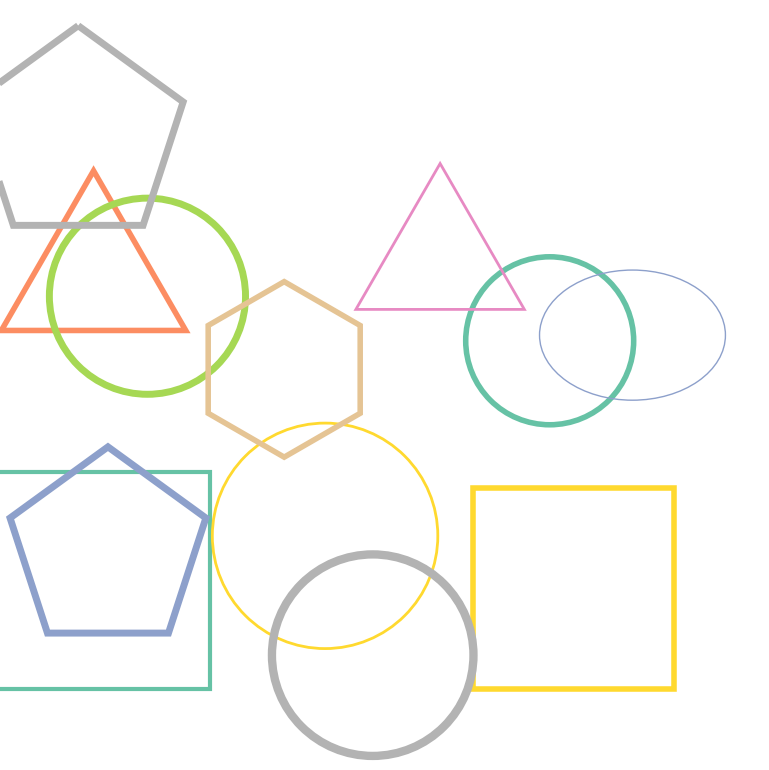[{"shape": "circle", "thickness": 2, "radius": 0.55, "center": [0.714, 0.557]}, {"shape": "square", "thickness": 1.5, "radius": 0.71, "center": [0.132, 0.246]}, {"shape": "triangle", "thickness": 2, "radius": 0.69, "center": [0.122, 0.64]}, {"shape": "pentagon", "thickness": 2.5, "radius": 0.67, "center": [0.14, 0.286]}, {"shape": "oval", "thickness": 0.5, "radius": 0.6, "center": [0.821, 0.565]}, {"shape": "triangle", "thickness": 1, "radius": 0.63, "center": [0.572, 0.661]}, {"shape": "circle", "thickness": 2.5, "radius": 0.64, "center": [0.191, 0.615]}, {"shape": "square", "thickness": 2, "radius": 0.65, "center": [0.745, 0.236]}, {"shape": "circle", "thickness": 1, "radius": 0.73, "center": [0.422, 0.304]}, {"shape": "hexagon", "thickness": 2, "radius": 0.57, "center": [0.369, 0.52]}, {"shape": "circle", "thickness": 3, "radius": 0.65, "center": [0.484, 0.149]}, {"shape": "pentagon", "thickness": 2.5, "radius": 0.72, "center": [0.102, 0.823]}]